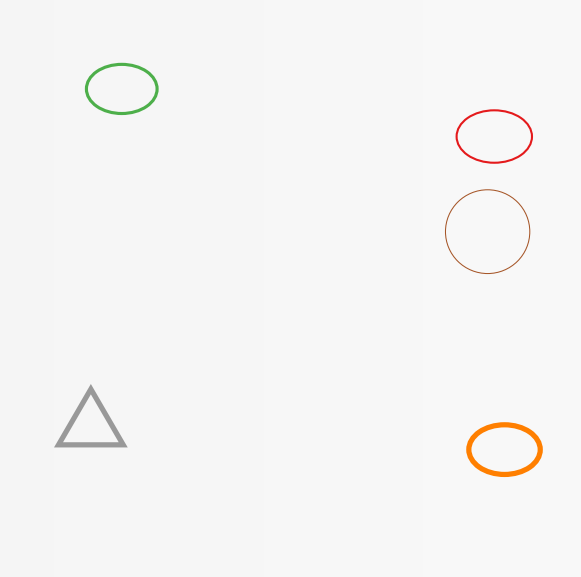[{"shape": "oval", "thickness": 1, "radius": 0.32, "center": [0.85, 0.763]}, {"shape": "oval", "thickness": 1.5, "radius": 0.3, "center": [0.209, 0.845]}, {"shape": "oval", "thickness": 2.5, "radius": 0.31, "center": [0.868, 0.221]}, {"shape": "circle", "thickness": 0.5, "radius": 0.36, "center": [0.839, 0.598]}, {"shape": "triangle", "thickness": 2.5, "radius": 0.32, "center": [0.156, 0.261]}]